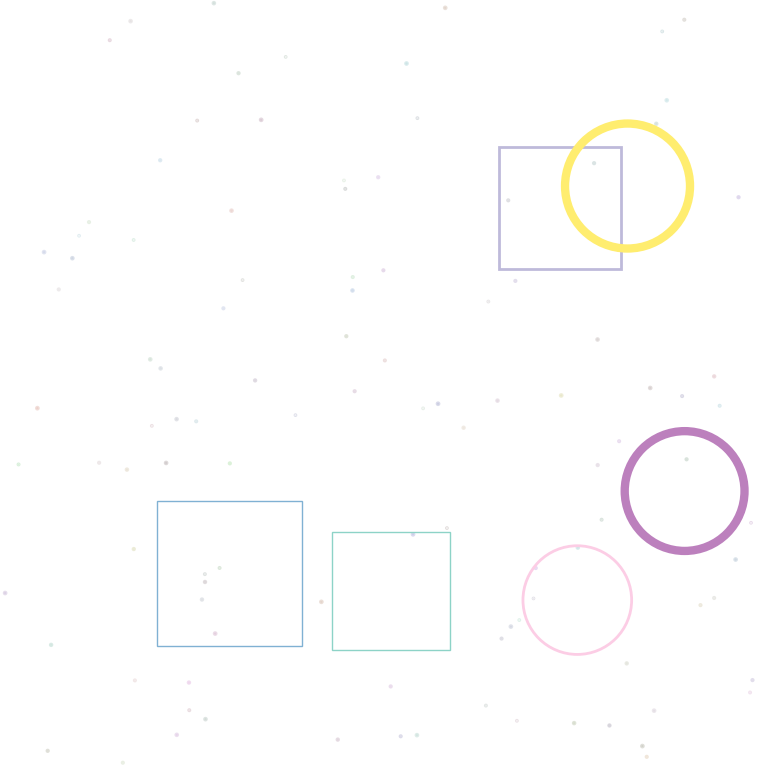[{"shape": "square", "thickness": 0.5, "radius": 0.38, "center": [0.508, 0.233]}, {"shape": "square", "thickness": 1, "radius": 0.4, "center": [0.727, 0.73]}, {"shape": "square", "thickness": 0.5, "radius": 0.47, "center": [0.298, 0.255]}, {"shape": "circle", "thickness": 1, "radius": 0.35, "center": [0.75, 0.221]}, {"shape": "circle", "thickness": 3, "radius": 0.39, "center": [0.889, 0.362]}, {"shape": "circle", "thickness": 3, "radius": 0.41, "center": [0.815, 0.758]}]